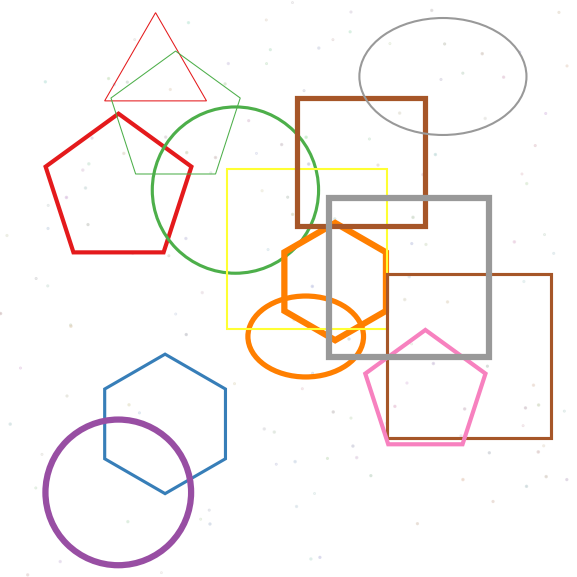[{"shape": "triangle", "thickness": 0.5, "radius": 0.51, "center": [0.269, 0.875]}, {"shape": "pentagon", "thickness": 2, "radius": 0.66, "center": [0.205, 0.67]}, {"shape": "hexagon", "thickness": 1.5, "radius": 0.6, "center": [0.286, 0.265]}, {"shape": "circle", "thickness": 1.5, "radius": 0.72, "center": [0.408, 0.67]}, {"shape": "pentagon", "thickness": 0.5, "radius": 0.59, "center": [0.304, 0.793]}, {"shape": "circle", "thickness": 3, "radius": 0.63, "center": [0.205, 0.147]}, {"shape": "oval", "thickness": 2.5, "radius": 0.5, "center": [0.529, 0.416]}, {"shape": "hexagon", "thickness": 3, "radius": 0.51, "center": [0.58, 0.512]}, {"shape": "square", "thickness": 1, "radius": 0.69, "center": [0.531, 0.568]}, {"shape": "square", "thickness": 2.5, "radius": 0.55, "center": [0.626, 0.718]}, {"shape": "square", "thickness": 1.5, "radius": 0.71, "center": [0.812, 0.383]}, {"shape": "pentagon", "thickness": 2, "radius": 0.55, "center": [0.737, 0.318]}, {"shape": "oval", "thickness": 1, "radius": 0.72, "center": [0.767, 0.867]}, {"shape": "square", "thickness": 3, "radius": 0.69, "center": [0.708, 0.519]}]